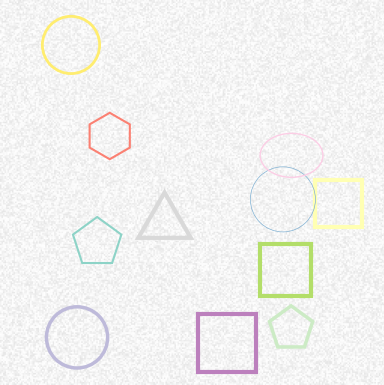[{"shape": "pentagon", "thickness": 1.5, "radius": 0.33, "center": [0.252, 0.37]}, {"shape": "square", "thickness": 3, "radius": 0.3, "center": [0.879, 0.471]}, {"shape": "circle", "thickness": 2.5, "radius": 0.4, "center": [0.2, 0.124]}, {"shape": "hexagon", "thickness": 1.5, "radius": 0.3, "center": [0.285, 0.647]}, {"shape": "circle", "thickness": 0.5, "radius": 0.42, "center": [0.735, 0.482]}, {"shape": "square", "thickness": 3, "radius": 0.33, "center": [0.742, 0.299]}, {"shape": "oval", "thickness": 1, "radius": 0.41, "center": [0.757, 0.597]}, {"shape": "triangle", "thickness": 3, "radius": 0.39, "center": [0.427, 0.422]}, {"shape": "square", "thickness": 3, "radius": 0.38, "center": [0.589, 0.109]}, {"shape": "pentagon", "thickness": 2.5, "radius": 0.3, "center": [0.756, 0.147]}, {"shape": "circle", "thickness": 2, "radius": 0.37, "center": [0.184, 0.883]}]